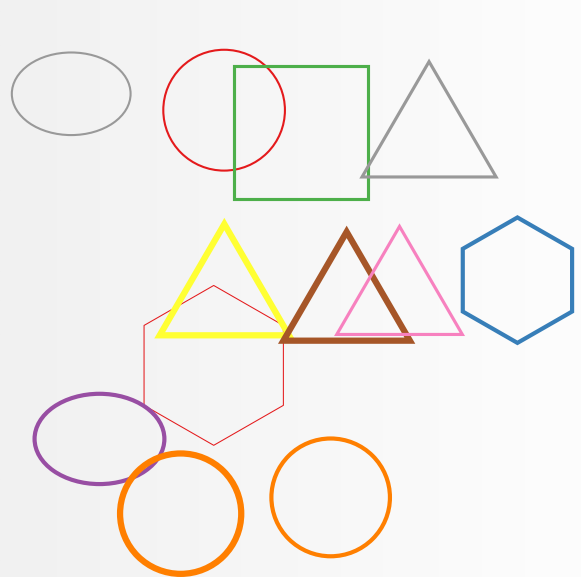[{"shape": "hexagon", "thickness": 0.5, "radius": 0.69, "center": [0.368, 0.366]}, {"shape": "circle", "thickness": 1, "radius": 0.52, "center": [0.386, 0.808]}, {"shape": "hexagon", "thickness": 2, "radius": 0.54, "center": [0.89, 0.514]}, {"shape": "square", "thickness": 1.5, "radius": 0.57, "center": [0.518, 0.77]}, {"shape": "oval", "thickness": 2, "radius": 0.56, "center": [0.171, 0.239]}, {"shape": "circle", "thickness": 3, "radius": 0.52, "center": [0.311, 0.11]}, {"shape": "circle", "thickness": 2, "radius": 0.51, "center": [0.569, 0.138]}, {"shape": "triangle", "thickness": 3, "radius": 0.64, "center": [0.386, 0.483]}, {"shape": "triangle", "thickness": 3, "radius": 0.63, "center": [0.596, 0.472]}, {"shape": "triangle", "thickness": 1.5, "radius": 0.62, "center": [0.687, 0.482]}, {"shape": "triangle", "thickness": 1.5, "radius": 0.67, "center": [0.738, 0.759]}, {"shape": "oval", "thickness": 1, "radius": 0.51, "center": [0.123, 0.837]}]